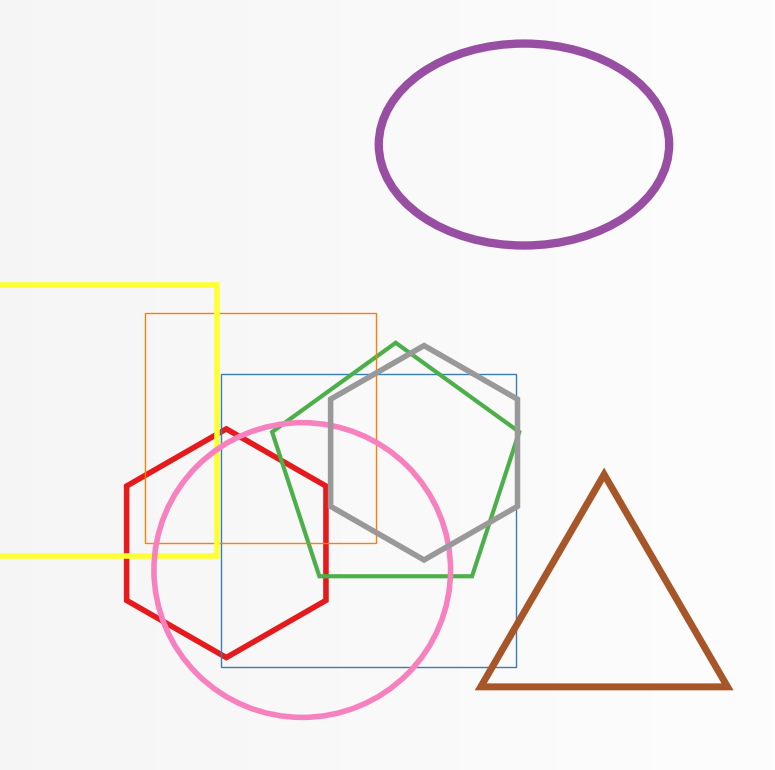[{"shape": "hexagon", "thickness": 2, "radius": 0.74, "center": [0.292, 0.295]}, {"shape": "square", "thickness": 0.5, "radius": 0.95, "center": [0.475, 0.324]}, {"shape": "pentagon", "thickness": 1.5, "radius": 0.84, "center": [0.511, 0.387]}, {"shape": "oval", "thickness": 3, "radius": 0.94, "center": [0.676, 0.812]}, {"shape": "square", "thickness": 0.5, "radius": 0.75, "center": [0.337, 0.444]}, {"shape": "square", "thickness": 2, "radius": 0.88, "center": [0.105, 0.454]}, {"shape": "triangle", "thickness": 2.5, "radius": 0.92, "center": [0.78, 0.2]}, {"shape": "circle", "thickness": 2, "radius": 0.96, "center": [0.39, 0.26]}, {"shape": "hexagon", "thickness": 2, "radius": 0.7, "center": [0.547, 0.412]}]